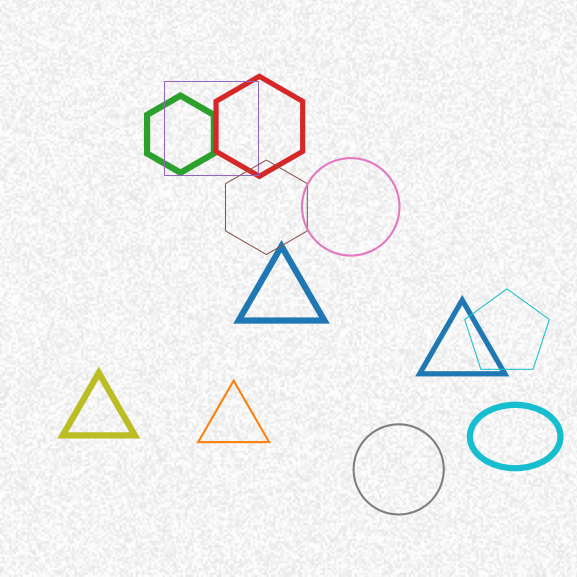[{"shape": "triangle", "thickness": 2.5, "radius": 0.43, "center": [0.8, 0.394]}, {"shape": "triangle", "thickness": 3, "radius": 0.43, "center": [0.487, 0.487]}, {"shape": "triangle", "thickness": 1, "radius": 0.35, "center": [0.405, 0.269]}, {"shape": "hexagon", "thickness": 3, "radius": 0.33, "center": [0.312, 0.767]}, {"shape": "hexagon", "thickness": 2.5, "radius": 0.43, "center": [0.449, 0.78]}, {"shape": "square", "thickness": 0.5, "radius": 0.41, "center": [0.365, 0.778]}, {"shape": "hexagon", "thickness": 0.5, "radius": 0.41, "center": [0.461, 0.64]}, {"shape": "circle", "thickness": 1, "radius": 0.42, "center": [0.607, 0.641]}, {"shape": "circle", "thickness": 1, "radius": 0.39, "center": [0.69, 0.186]}, {"shape": "triangle", "thickness": 3, "radius": 0.36, "center": [0.171, 0.281]}, {"shape": "oval", "thickness": 3, "radius": 0.39, "center": [0.892, 0.243]}, {"shape": "pentagon", "thickness": 0.5, "radius": 0.39, "center": [0.878, 0.422]}]